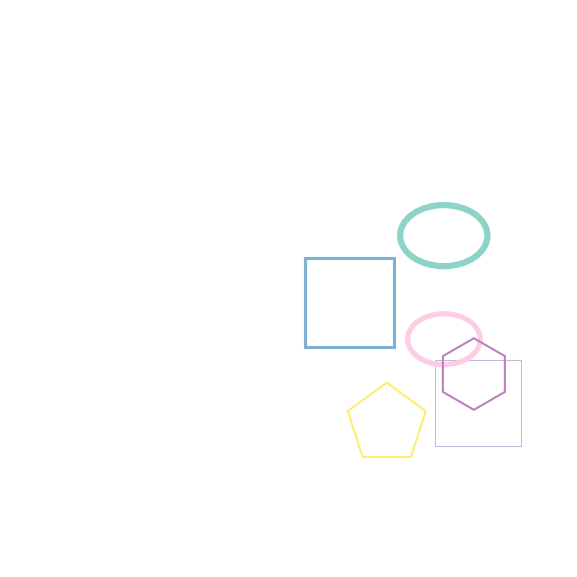[{"shape": "oval", "thickness": 3, "radius": 0.38, "center": [0.768, 0.591]}, {"shape": "square", "thickness": 0.5, "radius": 0.37, "center": [0.828, 0.301]}, {"shape": "square", "thickness": 1.5, "radius": 0.39, "center": [0.605, 0.476]}, {"shape": "oval", "thickness": 2.5, "radius": 0.31, "center": [0.769, 0.412]}, {"shape": "hexagon", "thickness": 1, "radius": 0.31, "center": [0.821, 0.351]}, {"shape": "pentagon", "thickness": 1, "radius": 0.36, "center": [0.67, 0.265]}]